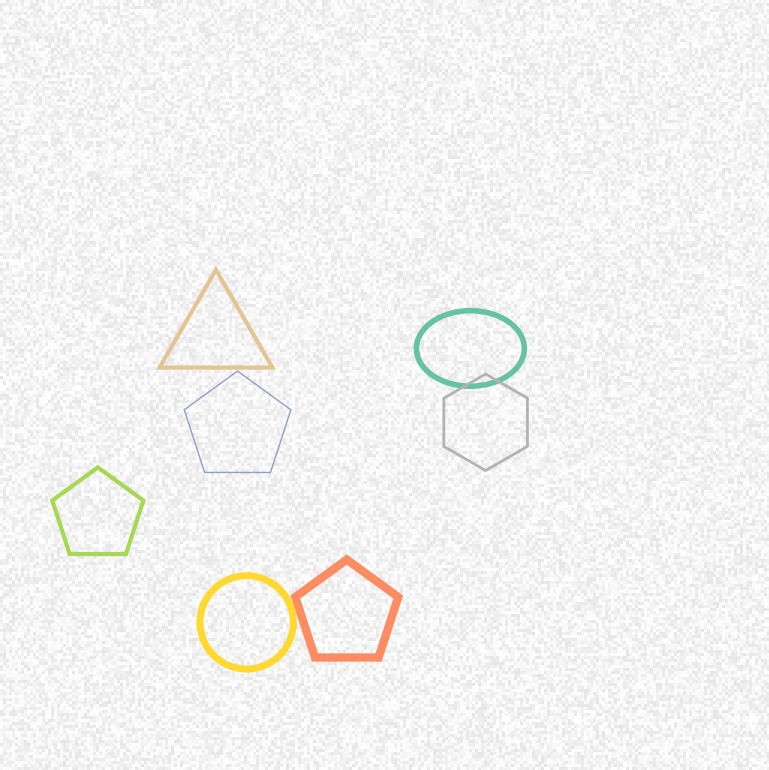[{"shape": "oval", "thickness": 2, "radius": 0.35, "center": [0.611, 0.547]}, {"shape": "pentagon", "thickness": 3, "radius": 0.35, "center": [0.45, 0.203]}, {"shape": "pentagon", "thickness": 0.5, "radius": 0.36, "center": [0.309, 0.445]}, {"shape": "pentagon", "thickness": 1.5, "radius": 0.31, "center": [0.127, 0.331]}, {"shape": "circle", "thickness": 2.5, "radius": 0.3, "center": [0.32, 0.192]}, {"shape": "triangle", "thickness": 1.5, "radius": 0.42, "center": [0.28, 0.565]}, {"shape": "hexagon", "thickness": 1, "radius": 0.31, "center": [0.631, 0.452]}]